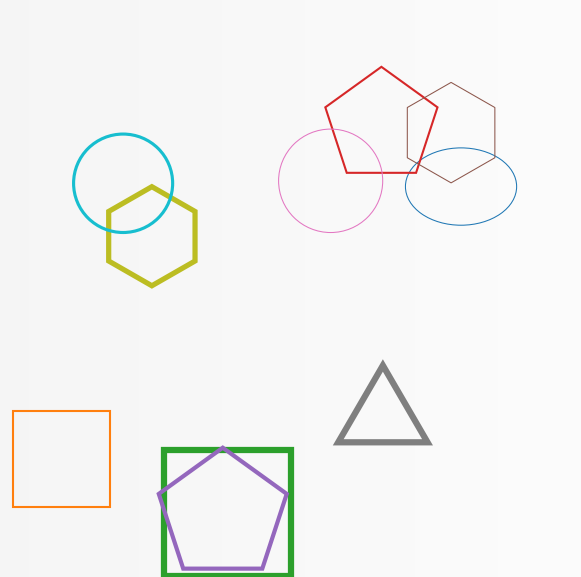[{"shape": "oval", "thickness": 0.5, "radius": 0.48, "center": [0.793, 0.676]}, {"shape": "square", "thickness": 1, "radius": 0.42, "center": [0.106, 0.205]}, {"shape": "square", "thickness": 3, "radius": 0.55, "center": [0.391, 0.111]}, {"shape": "pentagon", "thickness": 1, "radius": 0.51, "center": [0.656, 0.782]}, {"shape": "pentagon", "thickness": 2, "radius": 0.58, "center": [0.383, 0.108]}, {"shape": "hexagon", "thickness": 0.5, "radius": 0.43, "center": [0.776, 0.769]}, {"shape": "circle", "thickness": 0.5, "radius": 0.45, "center": [0.569, 0.686]}, {"shape": "triangle", "thickness": 3, "radius": 0.44, "center": [0.659, 0.278]}, {"shape": "hexagon", "thickness": 2.5, "radius": 0.43, "center": [0.261, 0.59]}, {"shape": "circle", "thickness": 1.5, "radius": 0.43, "center": [0.212, 0.682]}]